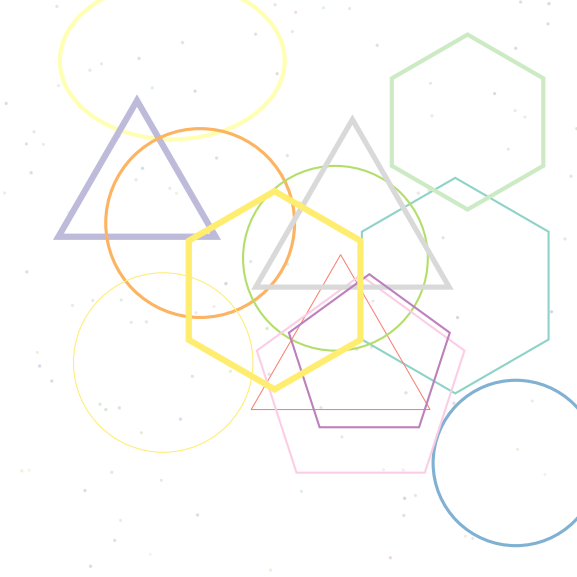[{"shape": "hexagon", "thickness": 1, "radius": 0.93, "center": [0.788, 0.505]}, {"shape": "oval", "thickness": 2, "radius": 0.97, "center": [0.298, 0.894]}, {"shape": "triangle", "thickness": 3, "radius": 0.79, "center": [0.237, 0.668]}, {"shape": "triangle", "thickness": 0.5, "radius": 0.89, "center": [0.59, 0.379]}, {"shape": "circle", "thickness": 1.5, "radius": 0.72, "center": [0.893, 0.197]}, {"shape": "circle", "thickness": 1.5, "radius": 0.82, "center": [0.347, 0.613]}, {"shape": "circle", "thickness": 1, "radius": 0.8, "center": [0.581, 0.552]}, {"shape": "pentagon", "thickness": 1, "radius": 0.94, "center": [0.625, 0.334]}, {"shape": "triangle", "thickness": 2.5, "radius": 0.97, "center": [0.61, 0.599]}, {"shape": "pentagon", "thickness": 1, "radius": 0.73, "center": [0.64, 0.378]}, {"shape": "hexagon", "thickness": 2, "radius": 0.76, "center": [0.81, 0.788]}, {"shape": "hexagon", "thickness": 3, "radius": 0.86, "center": [0.476, 0.496]}, {"shape": "circle", "thickness": 0.5, "radius": 0.78, "center": [0.283, 0.371]}]